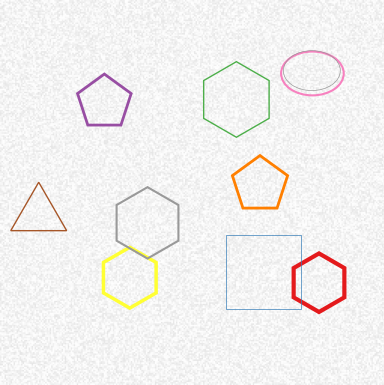[{"shape": "hexagon", "thickness": 3, "radius": 0.38, "center": [0.829, 0.266]}, {"shape": "square", "thickness": 0.5, "radius": 0.48, "center": [0.685, 0.293]}, {"shape": "hexagon", "thickness": 1, "radius": 0.49, "center": [0.614, 0.742]}, {"shape": "pentagon", "thickness": 2, "radius": 0.37, "center": [0.271, 0.734]}, {"shape": "pentagon", "thickness": 2, "radius": 0.38, "center": [0.675, 0.521]}, {"shape": "hexagon", "thickness": 2.5, "radius": 0.39, "center": [0.337, 0.279]}, {"shape": "triangle", "thickness": 1, "radius": 0.42, "center": [0.101, 0.443]}, {"shape": "oval", "thickness": 1.5, "radius": 0.41, "center": [0.811, 0.809]}, {"shape": "oval", "thickness": 0.5, "radius": 0.37, "center": [0.81, 0.817]}, {"shape": "hexagon", "thickness": 1.5, "radius": 0.46, "center": [0.383, 0.421]}]